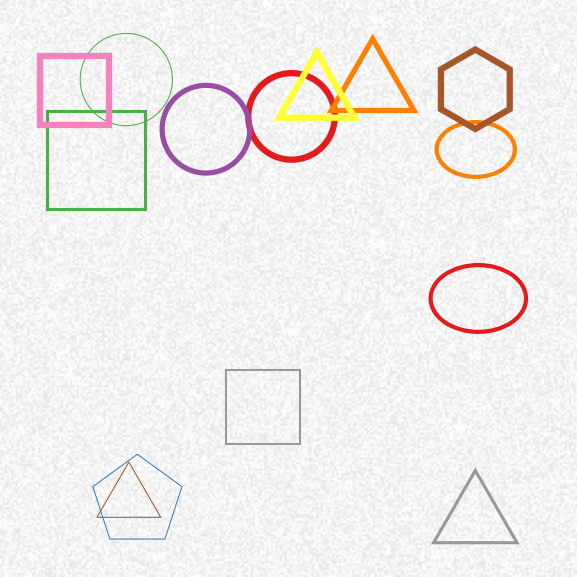[{"shape": "oval", "thickness": 2, "radius": 0.41, "center": [0.828, 0.482]}, {"shape": "circle", "thickness": 3, "radius": 0.37, "center": [0.505, 0.798]}, {"shape": "pentagon", "thickness": 0.5, "radius": 0.41, "center": [0.238, 0.131]}, {"shape": "square", "thickness": 1.5, "radius": 0.42, "center": [0.166, 0.722]}, {"shape": "circle", "thickness": 0.5, "radius": 0.4, "center": [0.219, 0.861]}, {"shape": "circle", "thickness": 2.5, "radius": 0.38, "center": [0.357, 0.775]}, {"shape": "triangle", "thickness": 2.5, "radius": 0.41, "center": [0.645, 0.849]}, {"shape": "oval", "thickness": 2, "radius": 0.34, "center": [0.824, 0.74]}, {"shape": "triangle", "thickness": 3, "radius": 0.38, "center": [0.549, 0.833]}, {"shape": "triangle", "thickness": 0.5, "radius": 0.32, "center": [0.223, 0.135]}, {"shape": "hexagon", "thickness": 3, "radius": 0.34, "center": [0.823, 0.845]}, {"shape": "square", "thickness": 3, "radius": 0.3, "center": [0.129, 0.842]}, {"shape": "triangle", "thickness": 1.5, "radius": 0.42, "center": [0.823, 0.101]}, {"shape": "square", "thickness": 1, "radius": 0.32, "center": [0.455, 0.294]}]